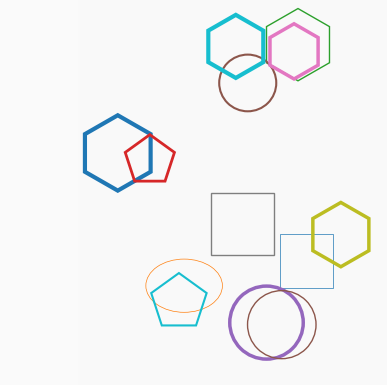[{"shape": "square", "thickness": 0.5, "radius": 0.35, "center": [0.791, 0.322]}, {"shape": "hexagon", "thickness": 3, "radius": 0.49, "center": [0.304, 0.603]}, {"shape": "oval", "thickness": 0.5, "radius": 0.49, "center": [0.475, 0.258]}, {"shape": "hexagon", "thickness": 1, "radius": 0.47, "center": [0.769, 0.884]}, {"shape": "pentagon", "thickness": 2, "radius": 0.33, "center": [0.387, 0.584]}, {"shape": "circle", "thickness": 2.5, "radius": 0.47, "center": [0.688, 0.162]}, {"shape": "circle", "thickness": 1.5, "radius": 0.37, "center": [0.639, 0.785]}, {"shape": "circle", "thickness": 1, "radius": 0.44, "center": [0.727, 0.157]}, {"shape": "hexagon", "thickness": 2.5, "radius": 0.36, "center": [0.759, 0.867]}, {"shape": "square", "thickness": 1, "radius": 0.4, "center": [0.626, 0.417]}, {"shape": "hexagon", "thickness": 2.5, "radius": 0.42, "center": [0.88, 0.391]}, {"shape": "pentagon", "thickness": 1.5, "radius": 0.38, "center": [0.462, 0.216]}, {"shape": "hexagon", "thickness": 3, "radius": 0.41, "center": [0.609, 0.879]}]